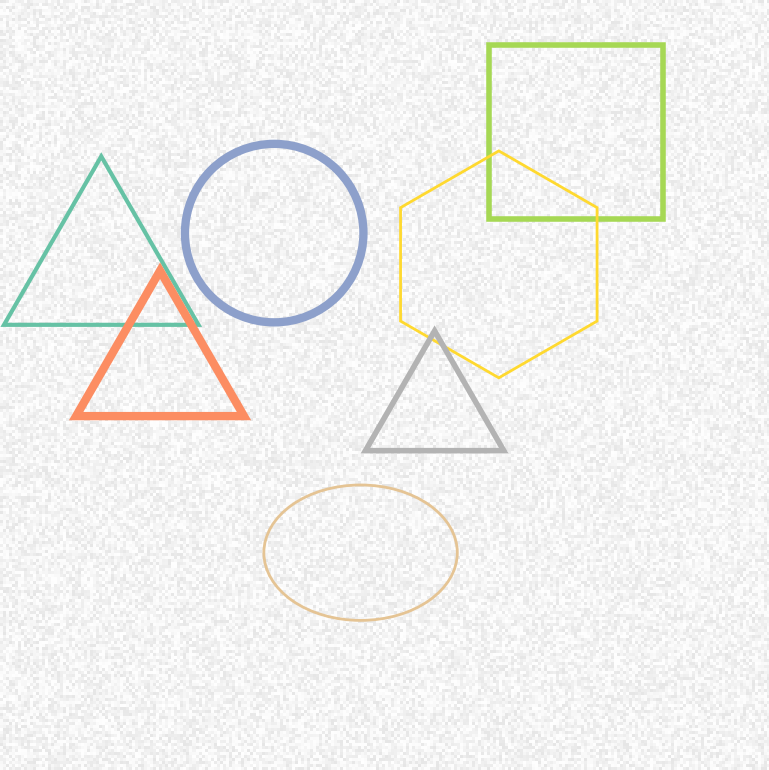[{"shape": "triangle", "thickness": 1.5, "radius": 0.73, "center": [0.132, 0.651]}, {"shape": "triangle", "thickness": 3, "radius": 0.63, "center": [0.208, 0.523]}, {"shape": "circle", "thickness": 3, "radius": 0.58, "center": [0.356, 0.697]}, {"shape": "square", "thickness": 2, "radius": 0.57, "center": [0.748, 0.829]}, {"shape": "hexagon", "thickness": 1, "radius": 0.74, "center": [0.648, 0.657]}, {"shape": "oval", "thickness": 1, "radius": 0.63, "center": [0.468, 0.282]}, {"shape": "triangle", "thickness": 2, "radius": 0.52, "center": [0.564, 0.467]}]